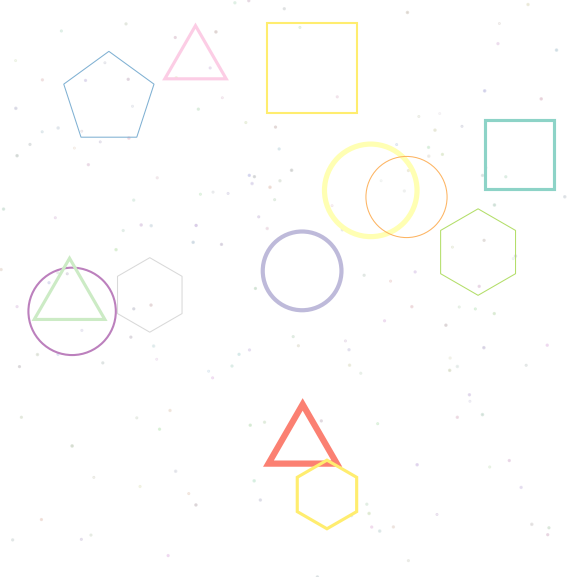[{"shape": "square", "thickness": 1.5, "radius": 0.3, "center": [0.9, 0.732]}, {"shape": "circle", "thickness": 2.5, "radius": 0.4, "center": [0.642, 0.67]}, {"shape": "circle", "thickness": 2, "radius": 0.34, "center": [0.523, 0.53]}, {"shape": "triangle", "thickness": 3, "radius": 0.34, "center": [0.524, 0.231]}, {"shape": "pentagon", "thickness": 0.5, "radius": 0.41, "center": [0.189, 0.828]}, {"shape": "circle", "thickness": 0.5, "radius": 0.35, "center": [0.704, 0.658]}, {"shape": "hexagon", "thickness": 0.5, "radius": 0.37, "center": [0.828, 0.563]}, {"shape": "triangle", "thickness": 1.5, "radius": 0.31, "center": [0.339, 0.893]}, {"shape": "hexagon", "thickness": 0.5, "radius": 0.32, "center": [0.259, 0.488]}, {"shape": "circle", "thickness": 1, "radius": 0.38, "center": [0.125, 0.46]}, {"shape": "triangle", "thickness": 1.5, "radius": 0.35, "center": [0.12, 0.481]}, {"shape": "hexagon", "thickness": 1.5, "radius": 0.3, "center": [0.566, 0.143]}, {"shape": "square", "thickness": 1, "radius": 0.39, "center": [0.541, 0.881]}]